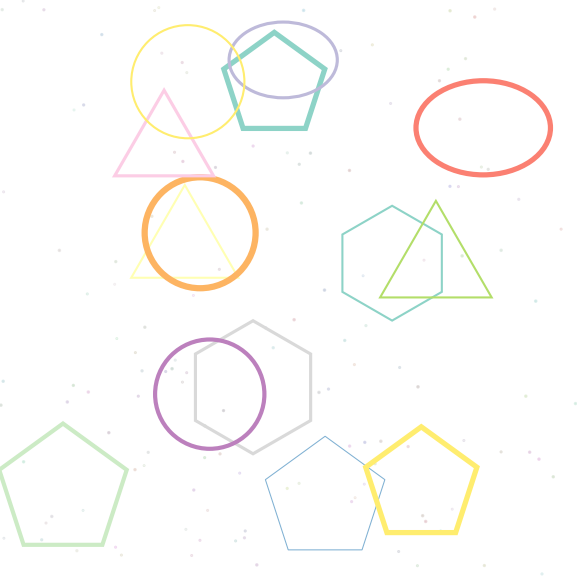[{"shape": "pentagon", "thickness": 2.5, "radius": 0.46, "center": [0.475, 0.851]}, {"shape": "hexagon", "thickness": 1, "radius": 0.5, "center": [0.679, 0.543]}, {"shape": "triangle", "thickness": 1, "radius": 0.54, "center": [0.32, 0.572]}, {"shape": "oval", "thickness": 1.5, "radius": 0.47, "center": [0.49, 0.895]}, {"shape": "oval", "thickness": 2.5, "radius": 0.58, "center": [0.837, 0.778]}, {"shape": "pentagon", "thickness": 0.5, "radius": 0.54, "center": [0.563, 0.135]}, {"shape": "circle", "thickness": 3, "radius": 0.48, "center": [0.347, 0.596]}, {"shape": "triangle", "thickness": 1, "radius": 0.56, "center": [0.755, 0.54]}, {"shape": "triangle", "thickness": 1.5, "radius": 0.49, "center": [0.284, 0.744]}, {"shape": "hexagon", "thickness": 1.5, "radius": 0.58, "center": [0.438, 0.329]}, {"shape": "circle", "thickness": 2, "radius": 0.47, "center": [0.363, 0.317]}, {"shape": "pentagon", "thickness": 2, "radius": 0.58, "center": [0.109, 0.15]}, {"shape": "circle", "thickness": 1, "radius": 0.49, "center": [0.325, 0.858]}, {"shape": "pentagon", "thickness": 2.5, "radius": 0.51, "center": [0.729, 0.159]}]